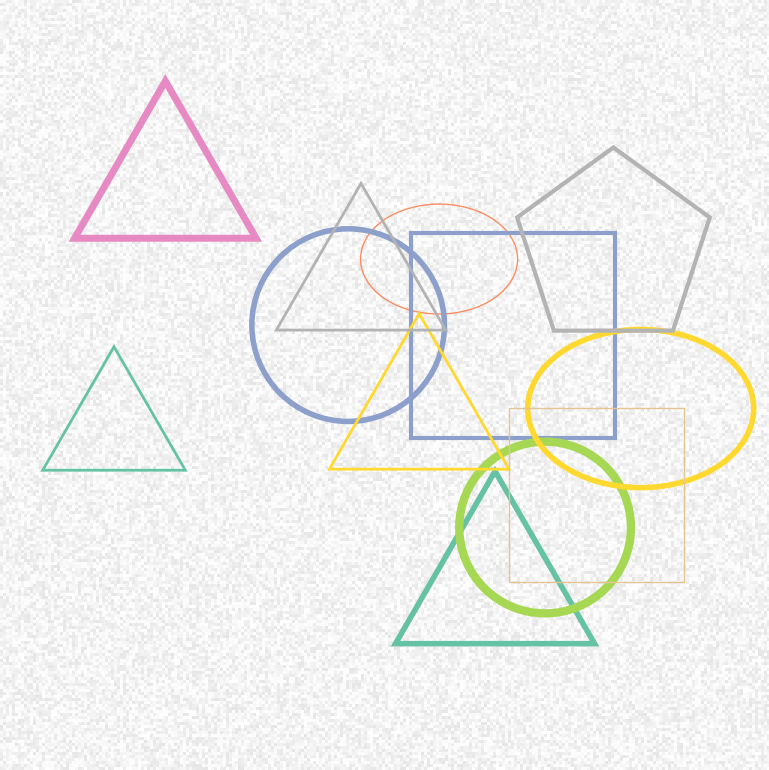[{"shape": "triangle", "thickness": 2, "radius": 0.75, "center": [0.643, 0.239]}, {"shape": "triangle", "thickness": 1, "radius": 0.53, "center": [0.148, 0.443]}, {"shape": "oval", "thickness": 0.5, "radius": 0.51, "center": [0.57, 0.664]}, {"shape": "circle", "thickness": 2, "radius": 0.63, "center": [0.452, 0.578]}, {"shape": "square", "thickness": 1.5, "radius": 0.66, "center": [0.666, 0.564]}, {"shape": "triangle", "thickness": 2.5, "radius": 0.68, "center": [0.215, 0.759]}, {"shape": "circle", "thickness": 3, "radius": 0.56, "center": [0.708, 0.315]}, {"shape": "oval", "thickness": 2, "radius": 0.73, "center": [0.832, 0.469]}, {"shape": "triangle", "thickness": 1, "radius": 0.67, "center": [0.544, 0.458]}, {"shape": "square", "thickness": 0.5, "radius": 0.57, "center": [0.775, 0.358]}, {"shape": "pentagon", "thickness": 1.5, "radius": 0.66, "center": [0.797, 0.677]}, {"shape": "triangle", "thickness": 1, "radius": 0.64, "center": [0.469, 0.635]}]